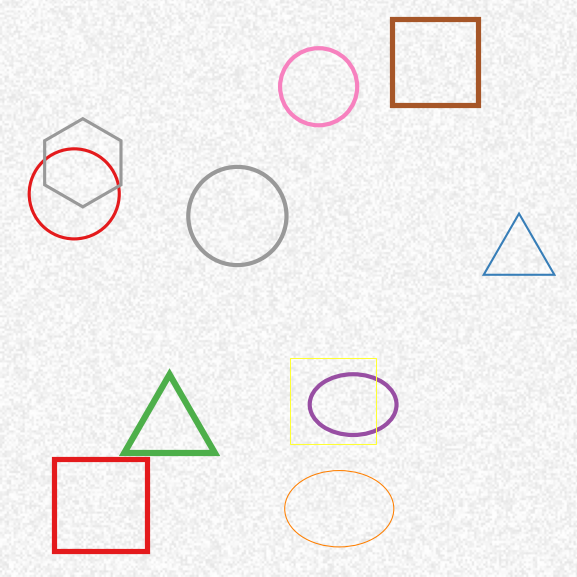[{"shape": "circle", "thickness": 1.5, "radius": 0.39, "center": [0.129, 0.663]}, {"shape": "square", "thickness": 2.5, "radius": 0.4, "center": [0.174, 0.124]}, {"shape": "triangle", "thickness": 1, "radius": 0.35, "center": [0.899, 0.559]}, {"shape": "triangle", "thickness": 3, "radius": 0.45, "center": [0.294, 0.26]}, {"shape": "oval", "thickness": 2, "radius": 0.38, "center": [0.611, 0.298]}, {"shape": "oval", "thickness": 0.5, "radius": 0.47, "center": [0.587, 0.118]}, {"shape": "square", "thickness": 0.5, "radius": 0.37, "center": [0.577, 0.305]}, {"shape": "square", "thickness": 2.5, "radius": 0.37, "center": [0.754, 0.892]}, {"shape": "circle", "thickness": 2, "radius": 0.33, "center": [0.552, 0.849]}, {"shape": "hexagon", "thickness": 1.5, "radius": 0.38, "center": [0.143, 0.717]}, {"shape": "circle", "thickness": 2, "radius": 0.43, "center": [0.411, 0.625]}]